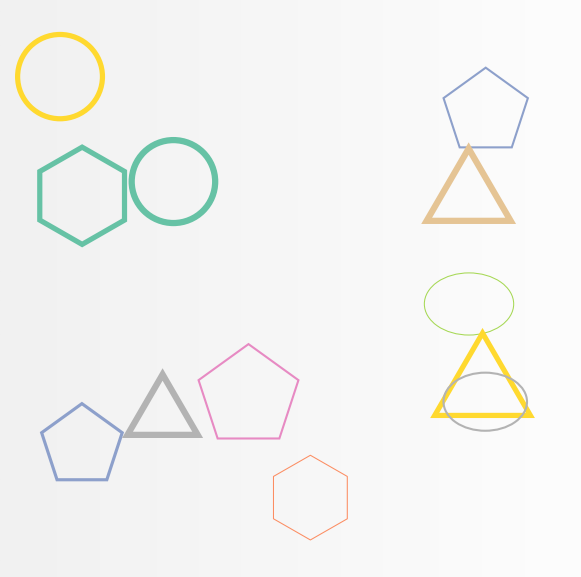[{"shape": "hexagon", "thickness": 2.5, "radius": 0.42, "center": [0.141, 0.66]}, {"shape": "circle", "thickness": 3, "radius": 0.36, "center": [0.298, 0.685]}, {"shape": "hexagon", "thickness": 0.5, "radius": 0.37, "center": [0.534, 0.137]}, {"shape": "pentagon", "thickness": 1.5, "radius": 0.36, "center": [0.141, 0.227]}, {"shape": "pentagon", "thickness": 1, "radius": 0.38, "center": [0.836, 0.806]}, {"shape": "pentagon", "thickness": 1, "radius": 0.45, "center": [0.428, 0.313]}, {"shape": "oval", "thickness": 0.5, "radius": 0.38, "center": [0.807, 0.473]}, {"shape": "circle", "thickness": 2.5, "radius": 0.36, "center": [0.103, 0.866]}, {"shape": "triangle", "thickness": 2.5, "radius": 0.48, "center": [0.83, 0.327]}, {"shape": "triangle", "thickness": 3, "radius": 0.42, "center": [0.806, 0.658]}, {"shape": "triangle", "thickness": 3, "radius": 0.35, "center": [0.28, 0.281]}, {"shape": "oval", "thickness": 1, "radius": 0.36, "center": [0.835, 0.304]}]